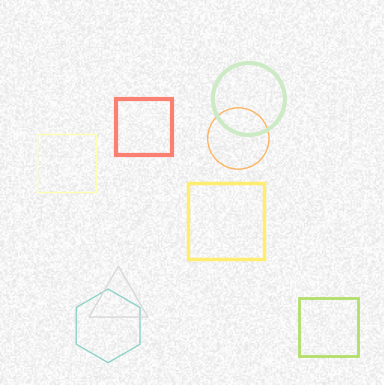[{"shape": "hexagon", "thickness": 1, "radius": 0.48, "center": [0.281, 0.154]}, {"shape": "square", "thickness": 1, "radius": 0.38, "center": [0.173, 0.577]}, {"shape": "square", "thickness": 3, "radius": 0.37, "center": [0.374, 0.67]}, {"shape": "circle", "thickness": 1, "radius": 0.4, "center": [0.619, 0.64]}, {"shape": "square", "thickness": 2, "radius": 0.38, "center": [0.853, 0.15]}, {"shape": "triangle", "thickness": 1, "radius": 0.44, "center": [0.308, 0.221]}, {"shape": "circle", "thickness": 3, "radius": 0.47, "center": [0.646, 0.743]}, {"shape": "square", "thickness": 2.5, "radius": 0.49, "center": [0.586, 0.427]}]